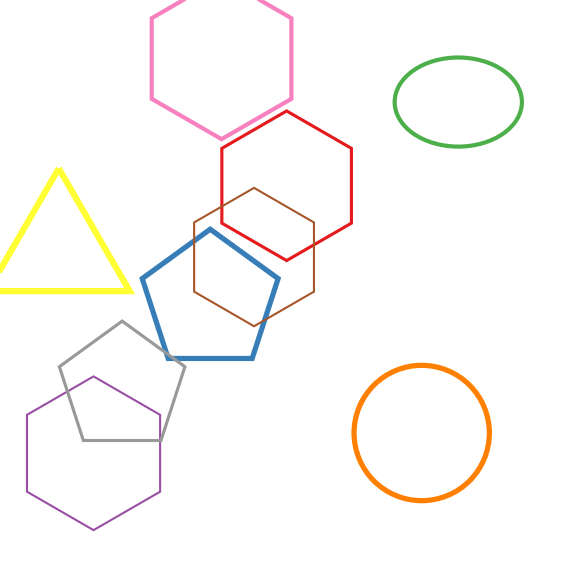[{"shape": "hexagon", "thickness": 1.5, "radius": 0.65, "center": [0.496, 0.677]}, {"shape": "pentagon", "thickness": 2.5, "radius": 0.62, "center": [0.364, 0.479]}, {"shape": "oval", "thickness": 2, "radius": 0.55, "center": [0.794, 0.822]}, {"shape": "hexagon", "thickness": 1, "radius": 0.67, "center": [0.162, 0.214]}, {"shape": "circle", "thickness": 2.5, "radius": 0.59, "center": [0.73, 0.249]}, {"shape": "triangle", "thickness": 3, "radius": 0.71, "center": [0.102, 0.566]}, {"shape": "hexagon", "thickness": 1, "radius": 0.6, "center": [0.44, 0.554]}, {"shape": "hexagon", "thickness": 2, "radius": 0.7, "center": [0.384, 0.898]}, {"shape": "pentagon", "thickness": 1.5, "radius": 0.57, "center": [0.212, 0.329]}]